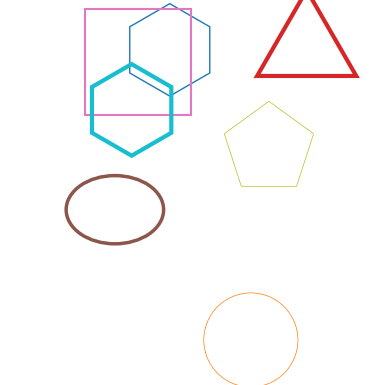[{"shape": "hexagon", "thickness": 1, "radius": 0.6, "center": [0.441, 0.87]}, {"shape": "circle", "thickness": 0.5, "radius": 0.61, "center": [0.652, 0.117]}, {"shape": "triangle", "thickness": 3, "radius": 0.74, "center": [0.797, 0.877]}, {"shape": "oval", "thickness": 2.5, "radius": 0.63, "center": [0.298, 0.455]}, {"shape": "square", "thickness": 1.5, "radius": 0.69, "center": [0.358, 0.839]}, {"shape": "pentagon", "thickness": 0.5, "radius": 0.61, "center": [0.699, 0.615]}, {"shape": "hexagon", "thickness": 3, "radius": 0.59, "center": [0.342, 0.715]}]